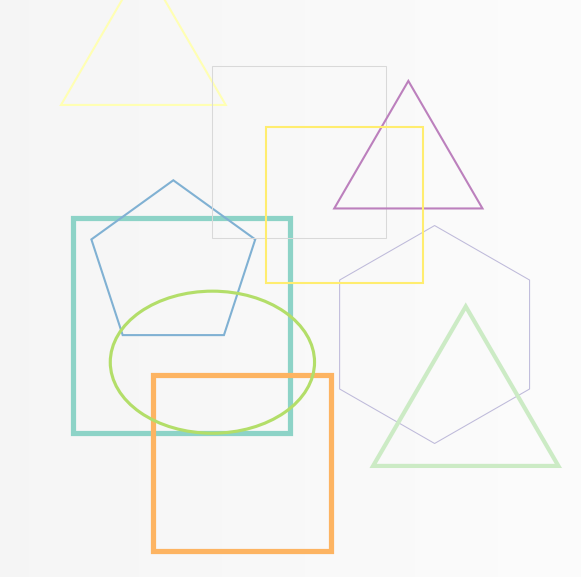[{"shape": "square", "thickness": 2.5, "radius": 0.93, "center": [0.313, 0.435]}, {"shape": "triangle", "thickness": 1, "radius": 0.82, "center": [0.247, 0.899]}, {"shape": "hexagon", "thickness": 0.5, "radius": 0.94, "center": [0.748, 0.42]}, {"shape": "pentagon", "thickness": 1, "radius": 0.74, "center": [0.298, 0.539]}, {"shape": "square", "thickness": 2.5, "radius": 0.76, "center": [0.416, 0.197]}, {"shape": "oval", "thickness": 1.5, "radius": 0.88, "center": [0.365, 0.372]}, {"shape": "square", "thickness": 0.5, "radius": 0.75, "center": [0.514, 0.736]}, {"shape": "triangle", "thickness": 1, "radius": 0.74, "center": [0.703, 0.712]}, {"shape": "triangle", "thickness": 2, "radius": 0.92, "center": [0.801, 0.284]}, {"shape": "square", "thickness": 1, "radius": 0.68, "center": [0.593, 0.644]}]